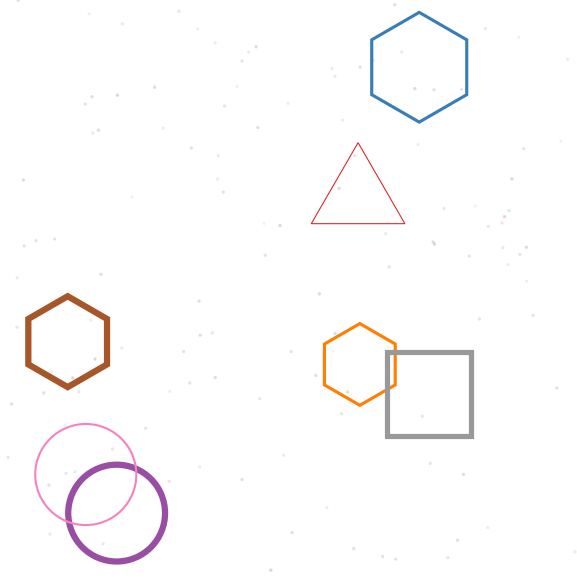[{"shape": "triangle", "thickness": 0.5, "radius": 0.47, "center": [0.62, 0.659]}, {"shape": "hexagon", "thickness": 1.5, "radius": 0.47, "center": [0.726, 0.883]}, {"shape": "circle", "thickness": 3, "radius": 0.42, "center": [0.202, 0.111]}, {"shape": "hexagon", "thickness": 1.5, "radius": 0.35, "center": [0.623, 0.368]}, {"shape": "hexagon", "thickness": 3, "radius": 0.39, "center": [0.117, 0.407]}, {"shape": "circle", "thickness": 1, "radius": 0.44, "center": [0.149, 0.177]}, {"shape": "square", "thickness": 2.5, "radius": 0.36, "center": [0.743, 0.317]}]